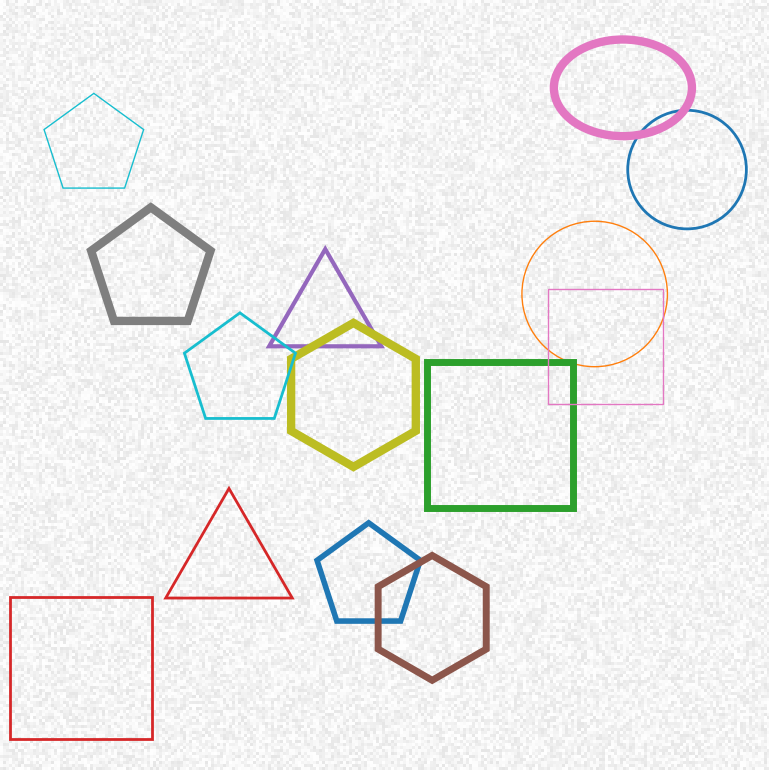[{"shape": "pentagon", "thickness": 2, "radius": 0.35, "center": [0.479, 0.25]}, {"shape": "circle", "thickness": 1, "radius": 0.39, "center": [0.892, 0.78]}, {"shape": "circle", "thickness": 0.5, "radius": 0.47, "center": [0.772, 0.618]}, {"shape": "square", "thickness": 2.5, "radius": 0.47, "center": [0.649, 0.435]}, {"shape": "triangle", "thickness": 1, "radius": 0.47, "center": [0.297, 0.271]}, {"shape": "square", "thickness": 1, "radius": 0.46, "center": [0.105, 0.133]}, {"shape": "triangle", "thickness": 1.5, "radius": 0.42, "center": [0.422, 0.592]}, {"shape": "hexagon", "thickness": 2.5, "radius": 0.41, "center": [0.561, 0.198]}, {"shape": "square", "thickness": 0.5, "radius": 0.37, "center": [0.786, 0.55]}, {"shape": "oval", "thickness": 3, "radius": 0.45, "center": [0.809, 0.886]}, {"shape": "pentagon", "thickness": 3, "radius": 0.41, "center": [0.196, 0.649]}, {"shape": "hexagon", "thickness": 3, "radius": 0.47, "center": [0.459, 0.487]}, {"shape": "pentagon", "thickness": 1, "radius": 0.38, "center": [0.312, 0.518]}, {"shape": "pentagon", "thickness": 0.5, "radius": 0.34, "center": [0.122, 0.811]}]